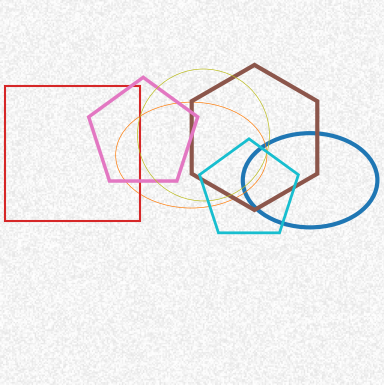[{"shape": "oval", "thickness": 3, "radius": 0.87, "center": [0.805, 0.532]}, {"shape": "oval", "thickness": 0.5, "radius": 0.98, "center": [0.497, 0.597]}, {"shape": "square", "thickness": 1.5, "radius": 0.88, "center": [0.188, 0.601]}, {"shape": "hexagon", "thickness": 3, "radius": 0.94, "center": [0.661, 0.643]}, {"shape": "pentagon", "thickness": 2.5, "radius": 0.74, "center": [0.372, 0.65]}, {"shape": "circle", "thickness": 0.5, "radius": 0.86, "center": [0.528, 0.649]}, {"shape": "pentagon", "thickness": 2, "radius": 0.67, "center": [0.647, 0.504]}]